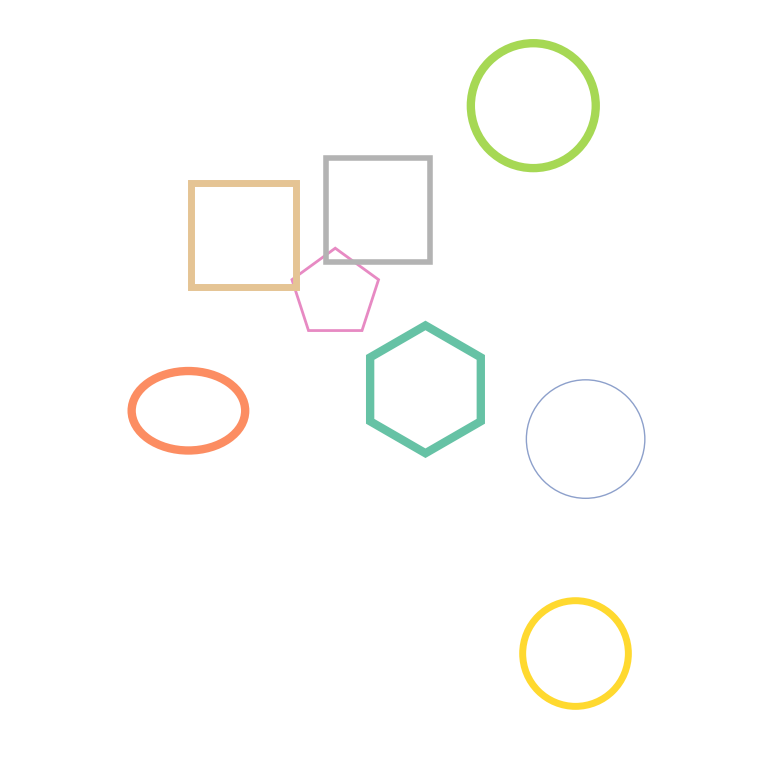[{"shape": "hexagon", "thickness": 3, "radius": 0.41, "center": [0.553, 0.494]}, {"shape": "oval", "thickness": 3, "radius": 0.37, "center": [0.245, 0.467]}, {"shape": "circle", "thickness": 0.5, "radius": 0.38, "center": [0.761, 0.43]}, {"shape": "pentagon", "thickness": 1, "radius": 0.3, "center": [0.435, 0.619]}, {"shape": "circle", "thickness": 3, "radius": 0.41, "center": [0.693, 0.863]}, {"shape": "circle", "thickness": 2.5, "radius": 0.34, "center": [0.747, 0.151]}, {"shape": "square", "thickness": 2.5, "radius": 0.34, "center": [0.317, 0.695]}, {"shape": "square", "thickness": 2, "radius": 0.34, "center": [0.491, 0.727]}]